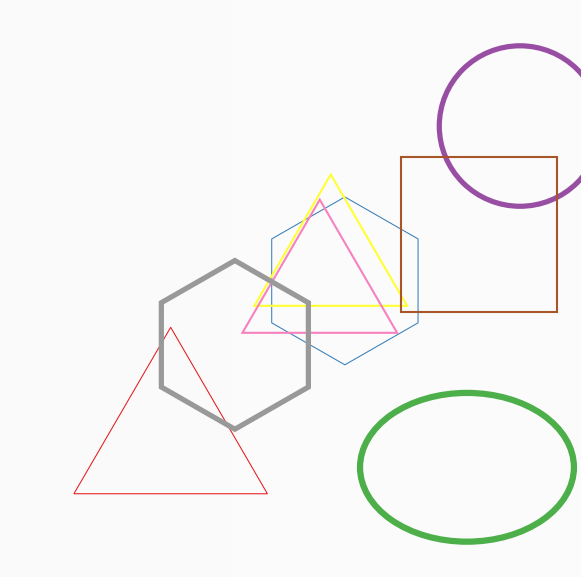[{"shape": "triangle", "thickness": 0.5, "radius": 0.96, "center": [0.294, 0.24]}, {"shape": "hexagon", "thickness": 0.5, "radius": 0.73, "center": [0.593, 0.513]}, {"shape": "oval", "thickness": 3, "radius": 0.92, "center": [0.803, 0.19]}, {"shape": "circle", "thickness": 2.5, "radius": 0.69, "center": [0.895, 0.781]}, {"shape": "triangle", "thickness": 1, "radius": 0.76, "center": [0.569, 0.545]}, {"shape": "square", "thickness": 1, "radius": 0.67, "center": [0.824, 0.593]}, {"shape": "triangle", "thickness": 1, "radius": 0.77, "center": [0.55, 0.5]}, {"shape": "hexagon", "thickness": 2.5, "radius": 0.73, "center": [0.404, 0.402]}]